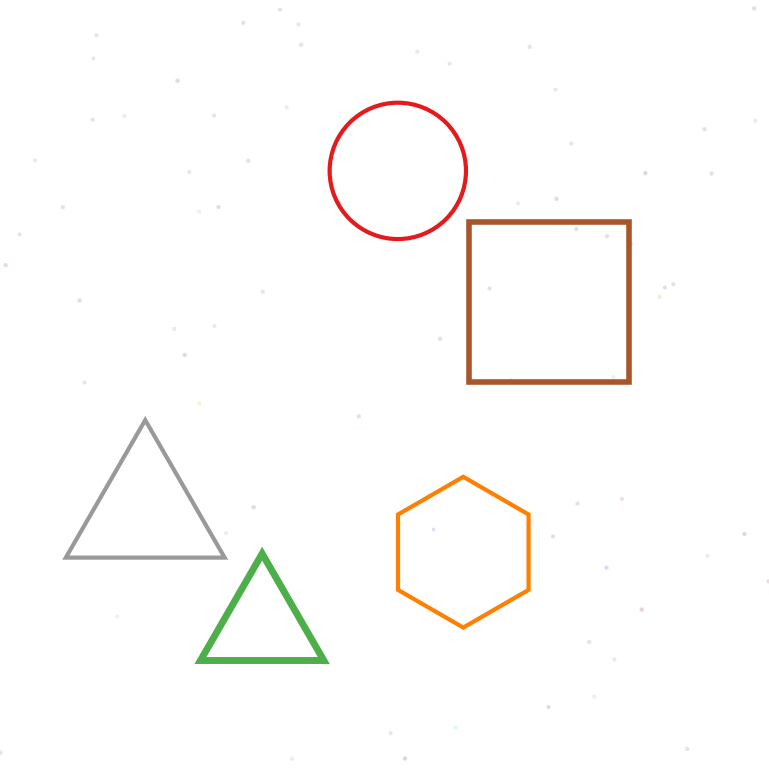[{"shape": "circle", "thickness": 1.5, "radius": 0.44, "center": [0.517, 0.778]}, {"shape": "triangle", "thickness": 2.5, "radius": 0.46, "center": [0.34, 0.188]}, {"shape": "hexagon", "thickness": 1.5, "radius": 0.49, "center": [0.602, 0.283]}, {"shape": "square", "thickness": 2, "radius": 0.52, "center": [0.713, 0.608]}, {"shape": "triangle", "thickness": 1.5, "radius": 0.6, "center": [0.189, 0.335]}]